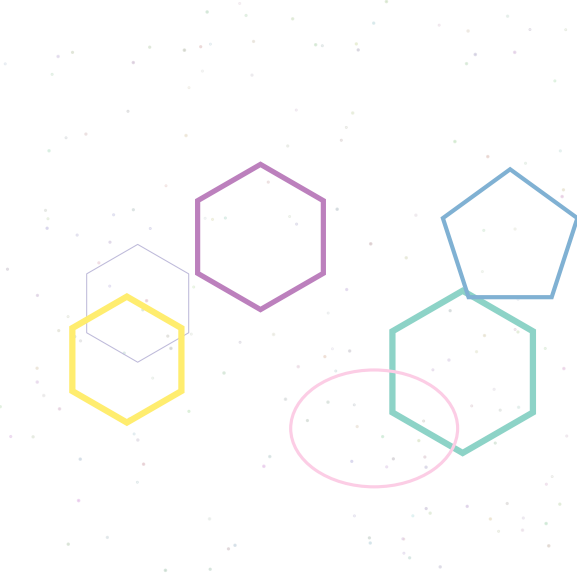[{"shape": "hexagon", "thickness": 3, "radius": 0.7, "center": [0.801, 0.355]}, {"shape": "hexagon", "thickness": 0.5, "radius": 0.51, "center": [0.238, 0.474]}, {"shape": "pentagon", "thickness": 2, "radius": 0.61, "center": [0.883, 0.584]}, {"shape": "oval", "thickness": 1.5, "radius": 0.72, "center": [0.648, 0.257]}, {"shape": "hexagon", "thickness": 2.5, "radius": 0.63, "center": [0.451, 0.589]}, {"shape": "hexagon", "thickness": 3, "radius": 0.55, "center": [0.22, 0.376]}]